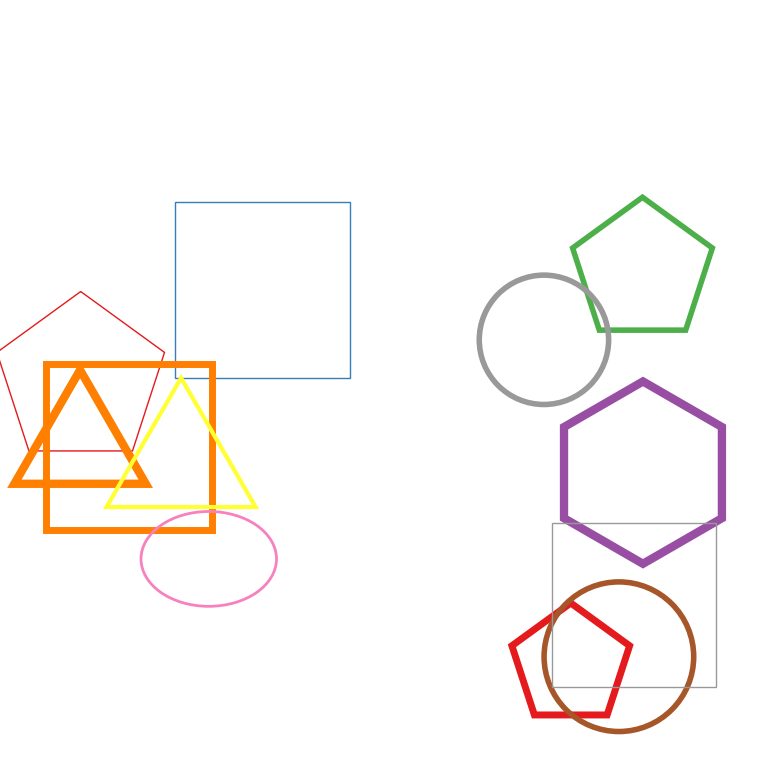[{"shape": "pentagon", "thickness": 2.5, "radius": 0.4, "center": [0.741, 0.137]}, {"shape": "pentagon", "thickness": 0.5, "radius": 0.57, "center": [0.105, 0.507]}, {"shape": "square", "thickness": 0.5, "radius": 0.57, "center": [0.341, 0.623]}, {"shape": "pentagon", "thickness": 2, "radius": 0.48, "center": [0.834, 0.648]}, {"shape": "hexagon", "thickness": 3, "radius": 0.59, "center": [0.835, 0.386]}, {"shape": "square", "thickness": 2.5, "radius": 0.54, "center": [0.167, 0.419]}, {"shape": "triangle", "thickness": 3, "radius": 0.49, "center": [0.104, 0.421]}, {"shape": "triangle", "thickness": 1.5, "radius": 0.56, "center": [0.235, 0.397]}, {"shape": "circle", "thickness": 2, "radius": 0.49, "center": [0.804, 0.147]}, {"shape": "oval", "thickness": 1, "radius": 0.44, "center": [0.271, 0.274]}, {"shape": "square", "thickness": 0.5, "radius": 0.53, "center": [0.824, 0.214]}, {"shape": "circle", "thickness": 2, "radius": 0.42, "center": [0.706, 0.559]}]